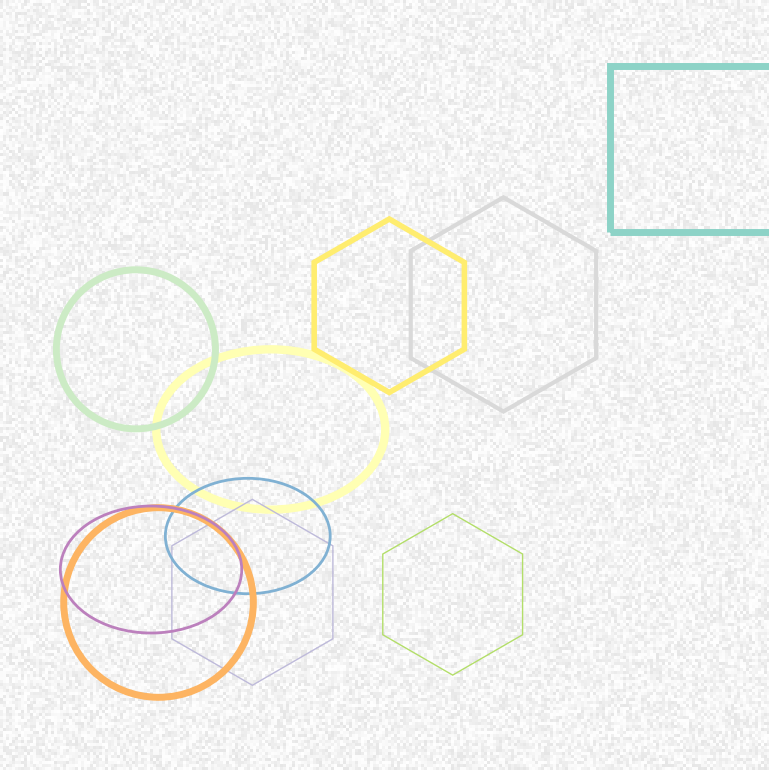[{"shape": "square", "thickness": 2.5, "radius": 0.54, "center": [0.9, 0.806]}, {"shape": "oval", "thickness": 3, "radius": 0.74, "center": [0.352, 0.442]}, {"shape": "hexagon", "thickness": 0.5, "radius": 0.6, "center": [0.328, 0.231]}, {"shape": "oval", "thickness": 1, "radius": 0.54, "center": [0.322, 0.304]}, {"shape": "circle", "thickness": 2.5, "radius": 0.62, "center": [0.206, 0.218]}, {"shape": "hexagon", "thickness": 0.5, "radius": 0.52, "center": [0.588, 0.228]}, {"shape": "hexagon", "thickness": 1.5, "radius": 0.7, "center": [0.654, 0.605]}, {"shape": "oval", "thickness": 1, "radius": 0.59, "center": [0.196, 0.26]}, {"shape": "circle", "thickness": 2.5, "radius": 0.52, "center": [0.177, 0.546]}, {"shape": "hexagon", "thickness": 2, "radius": 0.56, "center": [0.506, 0.603]}]